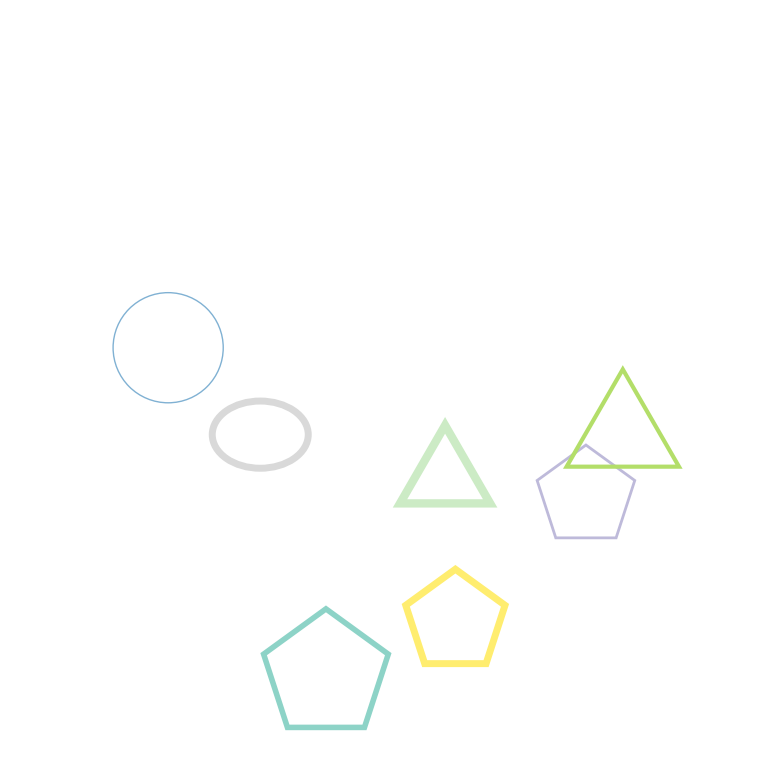[{"shape": "pentagon", "thickness": 2, "radius": 0.43, "center": [0.423, 0.124]}, {"shape": "pentagon", "thickness": 1, "radius": 0.33, "center": [0.761, 0.355]}, {"shape": "circle", "thickness": 0.5, "radius": 0.36, "center": [0.218, 0.548]}, {"shape": "triangle", "thickness": 1.5, "radius": 0.42, "center": [0.809, 0.436]}, {"shape": "oval", "thickness": 2.5, "radius": 0.31, "center": [0.338, 0.436]}, {"shape": "triangle", "thickness": 3, "radius": 0.34, "center": [0.578, 0.38]}, {"shape": "pentagon", "thickness": 2.5, "radius": 0.34, "center": [0.591, 0.193]}]